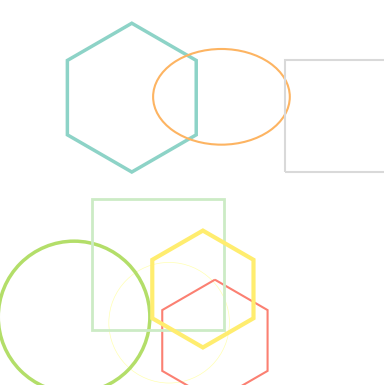[{"shape": "hexagon", "thickness": 2.5, "radius": 0.97, "center": [0.342, 0.746]}, {"shape": "circle", "thickness": 0.5, "radius": 0.78, "center": [0.439, 0.162]}, {"shape": "hexagon", "thickness": 1.5, "radius": 0.79, "center": [0.558, 0.116]}, {"shape": "oval", "thickness": 1.5, "radius": 0.89, "center": [0.575, 0.749]}, {"shape": "circle", "thickness": 2.5, "radius": 0.98, "center": [0.192, 0.177]}, {"shape": "square", "thickness": 1.5, "radius": 0.73, "center": [0.885, 0.698]}, {"shape": "square", "thickness": 2, "radius": 0.85, "center": [0.411, 0.313]}, {"shape": "hexagon", "thickness": 3, "radius": 0.76, "center": [0.527, 0.249]}]